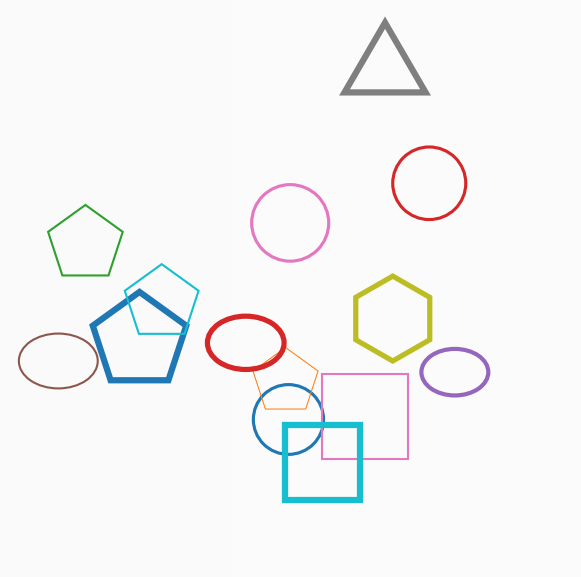[{"shape": "pentagon", "thickness": 3, "radius": 0.42, "center": [0.24, 0.409]}, {"shape": "circle", "thickness": 1.5, "radius": 0.3, "center": [0.496, 0.273]}, {"shape": "pentagon", "thickness": 0.5, "radius": 0.29, "center": [0.491, 0.338]}, {"shape": "pentagon", "thickness": 1, "radius": 0.34, "center": [0.147, 0.577]}, {"shape": "circle", "thickness": 1.5, "radius": 0.31, "center": [0.739, 0.682]}, {"shape": "oval", "thickness": 2.5, "radius": 0.33, "center": [0.423, 0.405]}, {"shape": "oval", "thickness": 2, "radius": 0.29, "center": [0.783, 0.355]}, {"shape": "oval", "thickness": 1, "radius": 0.34, "center": [0.1, 0.374]}, {"shape": "circle", "thickness": 1.5, "radius": 0.33, "center": [0.499, 0.613]}, {"shape": "square", "thickness": 1, "radius": 0.37, "center": [0.628, 0.278]}, {"shape": "triangle", "thickness": 3, "radius": 0.4, "center": [0.662, 0.879]}, {"shape": "hexagon", "thickness": 2.5, "radius": 0.37, "center": [0.676, 0.448]}, {"shape": "pentagon", "thickness": 1, "radius": 0.33, "center": [0.278, 0.475]}, {"shape": "square", "thickness": 3, "radius": 0.32, "center": [0.554, 0.198]}]